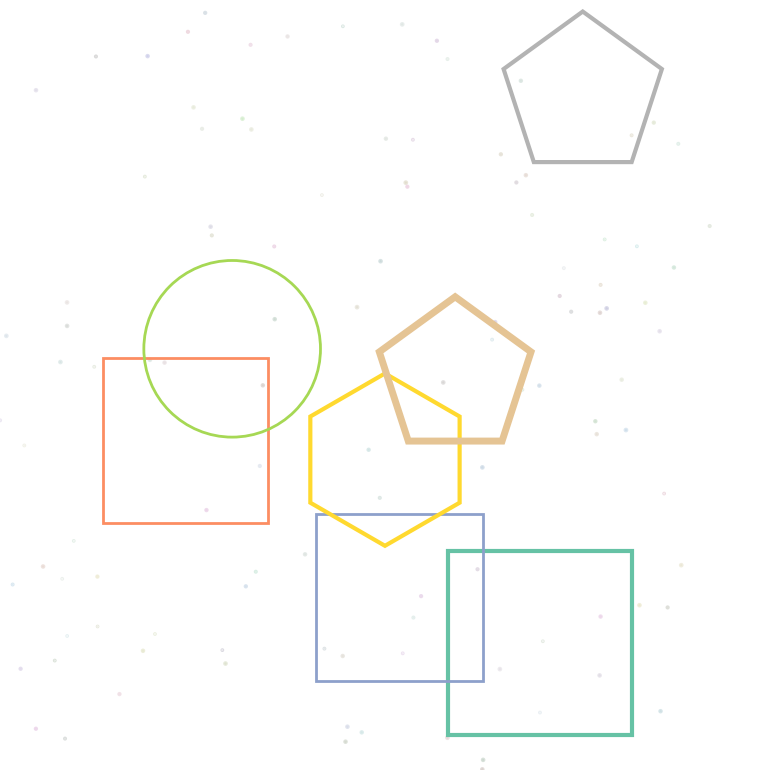[{"shape": "square", "thickness": 1.5, "radius": 0.6, "center": [0.701, 0.165]}, {"shape": "square", "thickness": 1, "radius": 0.53, "center": [0.241, 0.428]}, {"shape": "square", "thickness": 1, "radius": 0.54, "center": [0.518, 0.224]}, {"shape": "circle", "thickness": 1, "radius": 0.57, "center": [0.302, 0.547]}, {"shape": "hexagon", "thickness": 1.5, "radius": 0.56, "center": [0.5, 0.403]}, {"shape": "pentagon", "thickness": 2.5, "radius": 0.52, "center": [0.591, 0.511]}, {"shape": "pentagon", "thickness": 1.5, "radius": 0.54, "center": [0.757, 0.877]}]